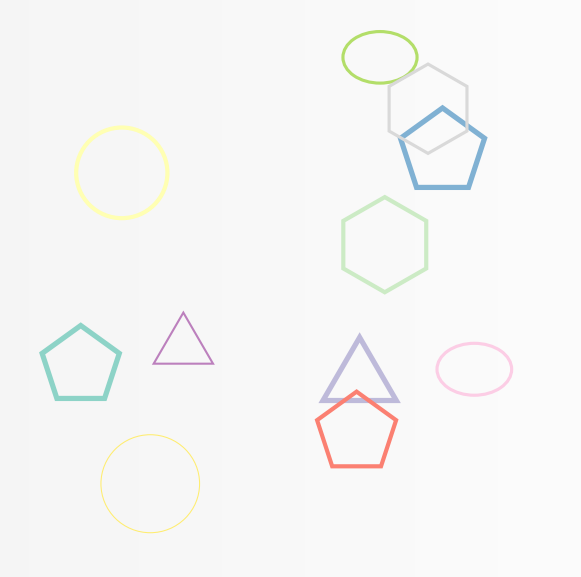[{"shape": "pentagon", "thickness": 2.5, "radius": 0.35, "center": [0.139, 0.366]}, {"shape": "circle", "thickness": 2, "radius": 0.39, "center": [0.21, 0.7]}, {"shape": "triangle", "thickness": 2.5, "radius": 0.36, "center": [0.619, 0.342]}, {"shape": "pentagon", "thickness": 2, "radius": 0.36, "center": [0.614, 0.249]}, {"shape": "pentagon", "thickness": 2.5, "radius": 0.38, "center": [0.761, 0.736]}, {"shape": "oval", "thickness": 1.5, "radius": 0.32, "center": [0.654, 0.9]}, {"shape": "oval", "thickness": 1.5, "radius": 0.32, "center": [0.816, 0.36]}, {"shape": "hexagon", "thickness": 1.5, "radius": 0.39, "center": [0.736, 0.811]}, {"shape": "triangle", "thickness": 1, "radius": 0.29, "center": [0.315, 0.399]}, {"shape": "hexagon", "thickness": 2, "radius": 0.41, "center": [0.662, 0.575]}, {"shape": "circle", "thickness": 0.5, "radius": 0.42, "center": [0.259, 0.162]}]